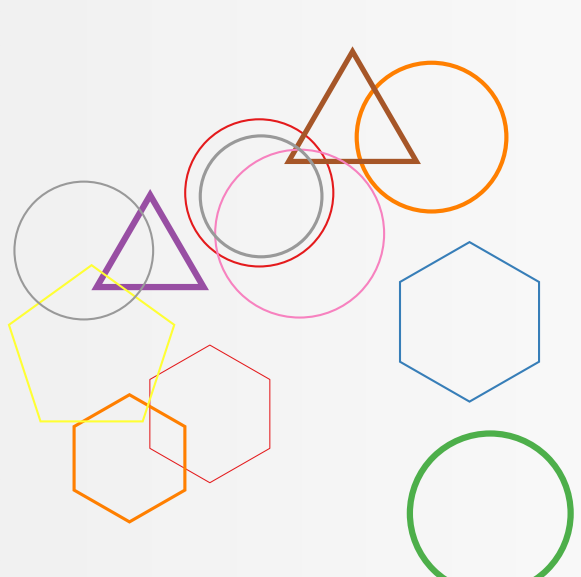[{"shape": "hexagon", "thickness": 0.5, "radius": 0.6, "center": [0.361, 0.282]}, {"shape": "circle", "thickness": 1, "radius": 0.64, "center": [0.446, 0.665]}, {"shape": "hexagon", "thickness": 1, "radius": 0.69, "center": [0.808, 0.442]}, {"shape": "circle", "thickness": 3, "radius": 0.69, "center": [0.843, 0.11]}, {"shape": "triangle", "thickness": 3, "radius": 0.53, "center": [0.258, 0.555]}, {"shape": "circle", "thickness": 2, "radius": 0.64, "center": [0.742, 0.762]}, {"shape": "hexagon", "thickness": 1.5, "radius": 0.55, "center": [0.223, 0.206]}, {"shape": "pentagon", "thickness": 1, "radius": 0.75, "center": [0.158, 0.39]}, {"shape": "triangle", "thickness": 2.5, "radius": 0.63, "center": [0.607, 0.783]}, {"shape": "circle", "thickness": 1, "radius": 0.73, "center": [0.516, 0.595]}, {"shape": "circle", "thickness": 1.5, "radius": 0.52, "center": [0.449, 0.659]}, {"shape": "circle", "thickness": 1, "radius": 0.6, "center": [0.144, 0.565]}]